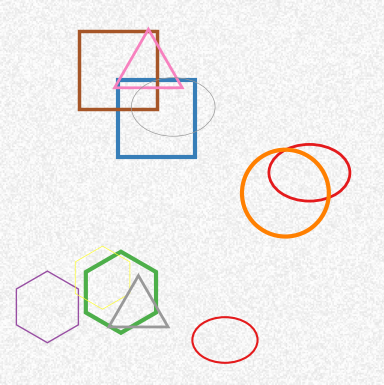[{"shape": "oval", "thickness": 2, "radius": 0.53, "center": [0.804, 0.551]}, {"shape": "oval", "thickness": 1.5, "radius": 0.42, "center": [0.584, 0.117]}, {"shape": "square", "thickness": 3, "radius": 0.5, "center": [0.406, 0.693]}, {"shape": "hexagon", "thickness": 3, "radius": 0.53, "center": [0.314, 0.241]}, {"shape": "hexagon", "thickness": 1, "radius": 0.46, "center": [0.123, 0.203]}, {"shape": "circle", "thickness": 3, "radius": 0.56, "center": [0.741, 0.498]}, {"shape": "hexagon", "thickness": 0.5, "radius": 0.41, "center": [0.266, 0.279]}, {"shape": "square", "thickness": 2.5, "radius": 0.51, "center": [0.307, 0.818]}, {"shape": "triangle", "thickness": 2, "radius": 0.51, "center": [0.385, 0.823]}, {"shape": "triangle", "thickness": 2, "radius": 0.44, "center": [0.36, 0.195]}, {"shape": "oval", "thickness": 0.5, "radius": 0.54, "center": [0.45, 0.722]}]